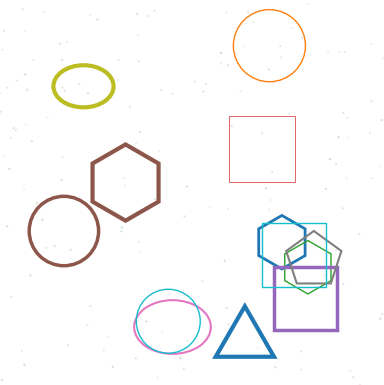[{"shape": "triangle", "thickness": 3, "radius": 0.44, "center": [0.636, 0.117]}, {"shape": "hexagon", "thickness": 2, "radius": 0.35, "center": [0.732, 0.371]}, {"shape": "circle", "thickness": 1, "radius": 0.47, "center": [0.7, 0.881]}, {"shape": "hexagon", "thickness": 1, "radius": 0.35, "center": [0.8, 0.306]}, {"shape": "square", "thickness": 0.5, "radius": 0.43, "center": [0.68, 0.613]}, {"shape": "square", "thickness": 2.5, "radius": 0.41, "center": [0.793, 0.224]}, {"shape": "circle", "thickness": 2.5, "radius": 0.45, "center": [0.166, 0.4]}, {"shape": "hexagon", "thickness": 3, "radius": 0.49, "center": [0.326, 0.526]}, {"shape": "oval", "thickness": 1.5, "radius": 0.5, "center": [0.448, 0.151]}, {"shape": "pentagon", "thickness": 1.5, "radius": 0.38, "center": [0.815, 0.325]}, {"shape": "oval", "thickness": 3, "radius": 0.39, "center": [0.217, 0.776]}, {"shape": "circle", "thickness": 1, "radius": 0.42, "center": [0.437, 0.166]}, {"shape": "square", "thickness": 1, "radius": 0.42, "center": [0.763, 0.338]}]